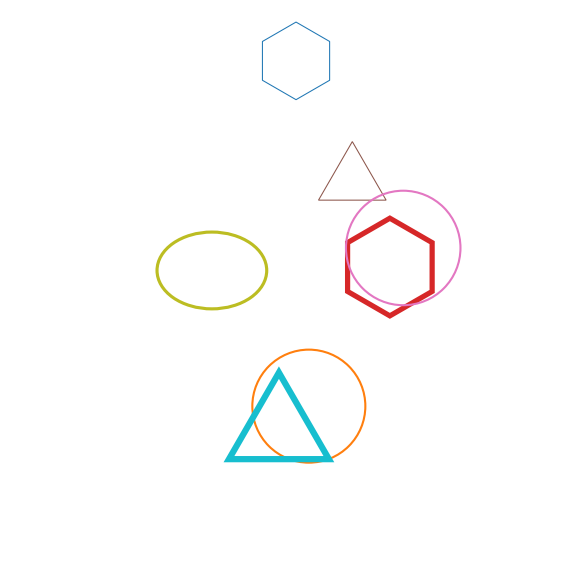[{"shape": "hexagon", "thickness": 0.5, "radius": 0.34, "center": [0.513, 0.894]}, {"shape": "circle", "thickness": 1, "radius": 0.49, "center": [0.535, 0.296]}, {"shape": "hexagon", "thickness": 2.5, "radius": 0.42, "center": [0.675, 0.537]}, {"shape": "triangle", "thickness": 0.5, "radius": 0.34, "center": [0.61, 0.686]}, {"shape": "circle", "thickness": 1, "radius": 0.5, "center": [0.698, 0.57]}, {"shape": "oval", "thickness": 1.5, "radius": 0.47, "center": [0.367, 0.531]}, {"shape": "triangle", "thickness": 3, "radius": 0.5, "center": [0.483, 0.254]}]